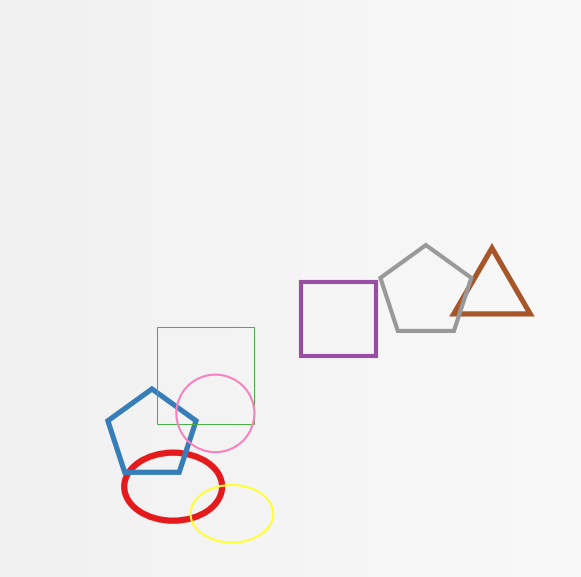[{"shape": "oval", "thickness": 3, "radius": 0.42, "center": [0.298, 0.156]}, {"shape": "pentagon", "thickness": 2.5, "radius": 0.4, "center": [0.261, 0.246]}, {"shape": "square", "thickness": 0.5, "radius": 0.42, "center": [0.354, 0.349]}, {"shape": "square", "thickness": 2, "radius": 0.32, "center": [0.582, 0.447]}, {"shape": "oval", "thickness": 1, "radius": 0.36, "center": [0.399, 0.109]}, {"shape": "triangle", "thickness": 2.5, "radius": 0.38, "center": [0.846, 0.494]}, {"shape": "circle", "thickness": 1, "radius": 0.34, "center": [0.37, 0.283]}, {"shape": "pentagon", "thickness": 2, "radius": 0.41, "center": [0.733, 0.493]}]